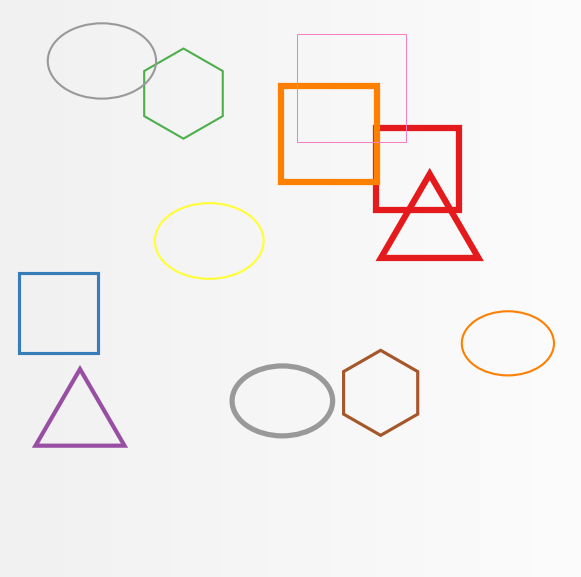[{"shape": "square", "thickness": 3, "radius": 0.35, "center": [0.718, 0.706]}, {"shape": "triangle", "thickness": 3, "radius": 0.48, "center": [0.739, 0.601]}, {"shape": "square", "thickness": 1.5, "radius": 0.34, "center": [0.101, 0.457]}, {"shape": "hexagon", "thickness": 1, "radius": 0.39, "center": [0.316, 0.837]}, {"shape": "triangle", "thickness": 2, "radius": 0.44, "center": [0.138, 0.272]}, {"shape": "oval", "thickness": 1, "radius": 0.4, "center": [0.874, 0.405]}, {"shape": "square", "thickness": 3, "radius": 0.41, "center": [0.566, 0.768]}, {"shape": "oval", "thickness": 1, "radius": 0.47, "center": [0.36, 0.582]}, {"shape": "hexagon", "thickness": 1.5, "radius": 0.37, "center": [0.655, 0.319]}, {"shape": "square", "thickness": 0.5, "radius": 0.47, "center": [0.605, 0.847]}, {"shape": "oval", "thickness": 1, "radius": 0.47, "center": [0.175, 0.894]}, {"shape": "oval", "thickness": 2.5, "radius": 0.43, "center": [0.486, 0.305]}]